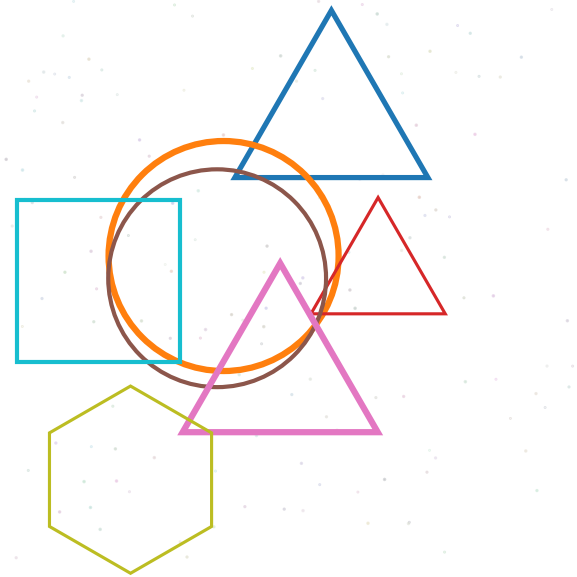[{"shape": "triangle", "thickness": 2.5, "radius": 0.96, "center": [0.574, 0.788]}, {"shape": "circle", "thickness": 3, "radius": 1.0, "center": [0.387, 0.556]}, {"shape": "triangle", "thickness": 1.5, "radius": 0.67, "center": [0.655, 0.523]}, {"shape": "circle", "thickness": 2, "radius": 0.94, "center": [0.376, 0.517]}, {"shape": "triangle", "thickness": 3, "radius": 0.98, "center": [0.485, 0.348]}, {"shape": "hexagon", "thickness": 1.5, "radius": 0.81, "center": [0.226, 0.169]}, {"shape": "square", "thickness": 2, "radius": 0.7, "center": [0.171, 0.513]}]